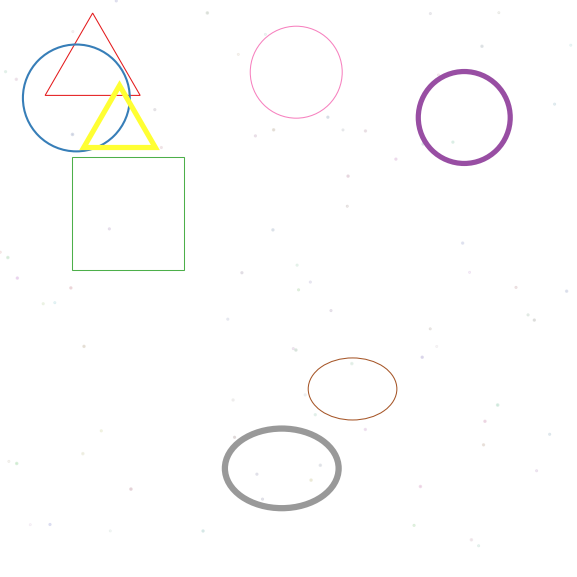[{"shape": "triangle", "thickness": 0.5, "radius": 0.48, "center": [0.16, 0.881]}, {"shape": "circle", "thickness": 1, "radius": 0.46, "center": [0.132, 0.83]}, {"shape": "square", "thickness": 0.5, "radius": 0.49, "center": [0.222, 0.629]}, {"shape": "circle", "thickness": 2.5, "radius": 0.4, "center": [0.804, 0.796]}, {"shape": "triangle", "thickness": 2.5, "radius": 0.36, "center": [0.207, 0.78]}, {"shape": "oval", "thickness": 0.5, "radius": 0.38, "center": [0.61, 0.326]}, {"shape": "circle", "thickness": 0.5, "radius": 0.4, "center": [0.513, 0.874]}, {"shape": "oval", "thickness": 3, "radius": 0.49, "center": [0.488, 0.188]}]